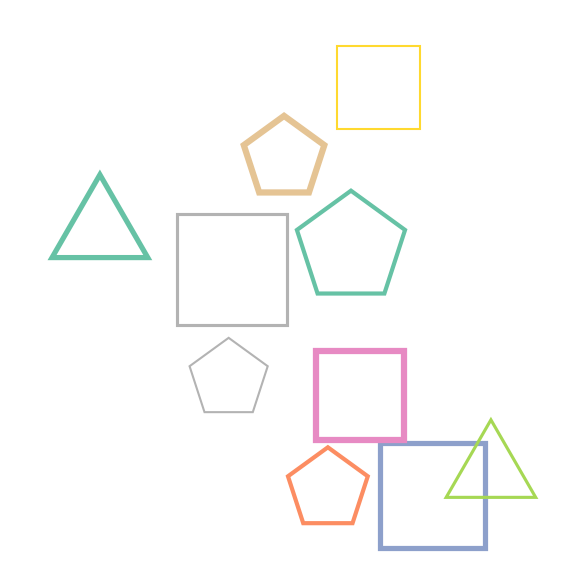[{"shape": "triangle", "thickness": 2.5, "radius": 0.48, "center": [0.173, 0.601]}, {"shape": "pentagon", "thickness": 2, "radius": 0.49, "center": [0.608, 0.571]}, {"shape": "pentagon", "thickness": 2, "radius": 0.36, "center": [0.568, 0.152]}, {"shape": "square", "thickness": 2.5, "radius": 0.46, "center": [0.748, 0.141]}, {"shape": "square", "thickness": 3, "radius": 0.38, "center": [0.624, 0.314]}, {"shape": "triangle", "thickness": 1.5, "radius": 0.45, "center": [0.85, 0.183]}, {"shape": "square", "thickness": 1, "radius": 0.36, "center": [0.655, 0.848]}, {"shape": "pentagon", "thickness": 3, "radius": 0.37, "center": [0.492, 0.725]}, {"shape": "square", "thickness": 1.5, "radius": 0.48, "center": [0.402, 0.532]}, {"shape": "pentagon", "thickness": 1, "radius": 0.36, "center": [0.396, 0.343]}]